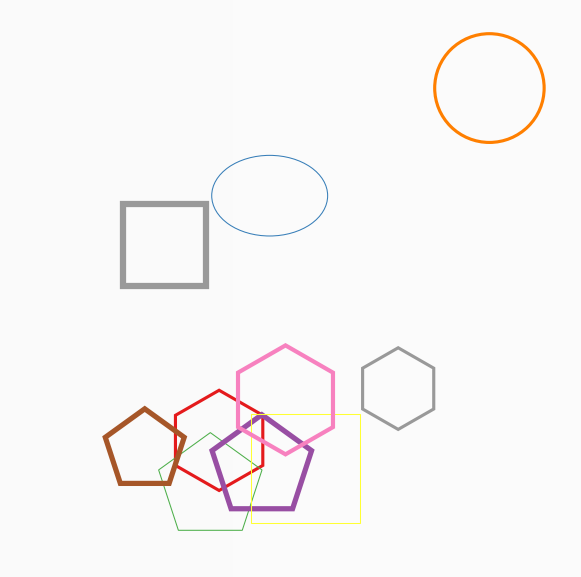[{"shape": "hexagon", "thickness": 1.5, "radius": 0.43, "center": [0.377, 0.237]}, {"shape": "oval", "thickness": 0.5, "radius": 0.5, "center": [0.464, 0.66]}, {"shape": "pentagon", "thickness": 0.5, "radius": 0.47, "center": [0.362, 0.157]}, {"shape": "pentagon", "thickness": 2.5, "radius": 0.45, "center": [0.45, 0.191]}, {"shape": "circle", "thickness": 1.5, "radius": 0.47, "center": [0.842, 0.847]}, {"shape": "square", "thickness": 0.5, "radius": 0.47, "center": [0.526, 0.188]}, {"shape": "pentagon", "thickness": 2.5, "radius": 0.36, "center": [0.249, 0.22]}, {"shape": "hexagon", "thickness": 2, "radius": 0.47, "center": [0.491, 0.307]}, {"shape": "square", "thickness": 3, "radius": 0.36, "center": [0.283, 0.575]}, {"shape": "hexagon", "thickness": 1.5, "radius": 0.35, "center": [0.685, 0.326]}]